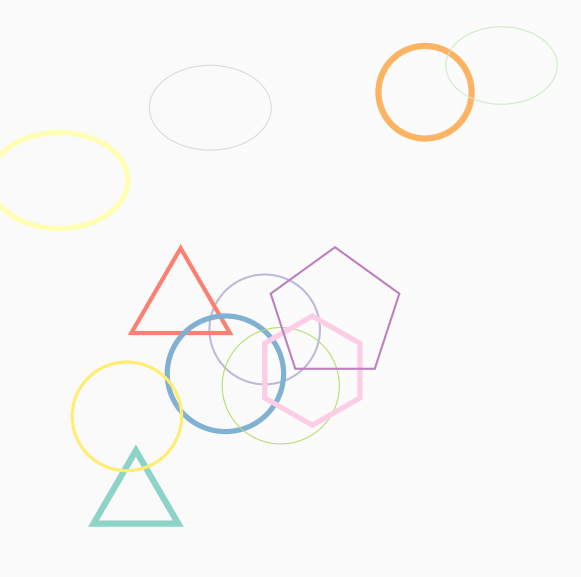[{"shape": "triangle", "thickness": 3, "radius": 0.42, "center": [0.234, 0.135]}, {"shape": "oval", "thickness": 2.5, "radius": 0.59, "center": [0.101, 0.687]}, {"shape": "circle", "thickness": 1, "radius": 0.48, "center": [0.455, 0.429]}, {"shape": "triangle", "thickness": 2, "radius": 0.49, "center": [0.311, 0.471]}, {"shape": "circle", "thickness": 2.5, "radius": 0.5, "center": [0.388, 0.352]}, {"shape": "circle", "thickness": 3, "radius": 0.4, "center": [0.731, 0.839]}, {"shape": "circle", "thickness": 0.5, "radius": 0.5, "center": [0.483, 0.331]}, {"shape": "hexagon", "thickness": 2.5, "radius": 0.47, "center": [0.537, 0.357]}, {"shape": "oval", "thickness": 0.5, "radius": 0.52, "center": [0.362, 0.813]}, {"shape": "pentagon", "thickness": 1, "radius": 0.58, "center": [0.576, 0.455]}, {"shape": "oval", "thickness": 0.5, "radius": 0.48, "center": [0.863, 0.886]}, {"shape": "circle", "thickness": 1.5, "radius": 0.47, "center": [0.218, 0.278]}]